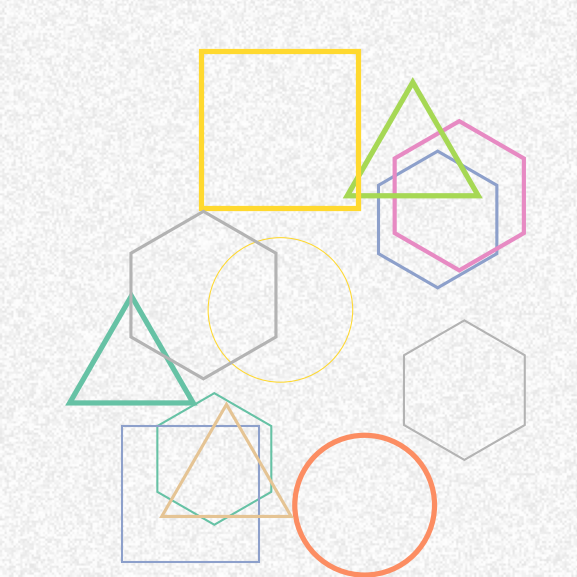[{"shape": "triangle", "thickness": 2.5, "radius": 0.62, "center": [0.228, 0.363]}, {"shape": "hexagon", "thickness": 1, "radius": 0.57, "center": [0.371, 0.204]}, {"shape": "circle", "thickness": 2.5, "radius": 0.61, "center": [0.631, 0.124]}, {"shape": "hexagon", "thickness": 1.5, "radius": 0.59, "center": [0.758, 0.619]}, {"shape": "square", "thickness": 1, "radius": 0.59, "center": [0.33, 0.144]}, {"shape": "hexagon", "thickness": 2, "radius": 0.65, "center": [0.795, 0.66]}, {"shape": "triangle", "thickness": 2.5, "radius": 0.66, "center": [0.715, 0.726]}, {"shape": "square", "thickness": 2.5, "radius": 0.68, "center": [0.483, 0.775]}, {"shape": "circle", "thickness": 0.5, "radius": 0.63, "center": [0.486, 0.462]}, {"shape": "triangle", "thickness": 1.5, "radius": 0.65, "center": [0.392, 0.17]}, {"shape": "hexagon", "thickness": 1, "radius": 0.6, "center": [0.804, 0.324]}, {"shape": "hexagon", "thickness": 1.5, "radius": 0.72, "center": [0.352, 0.488]}]